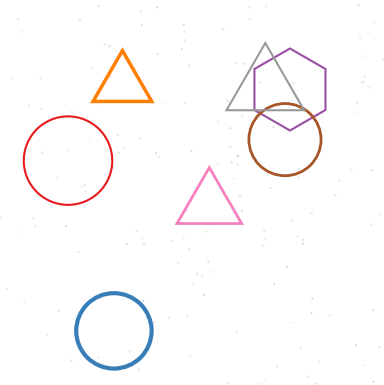[{"shape": "circle", "thickness": 1.5, "radius": 0.57, "center": [0.177, 0.583]}, {"shape": "circle", "thickness": 3, "radius": 0.49, "center": [0.296, 0.141]}, {"shape": "hexagon", "thickness": 1.5, "radius": 0.53, "center": [0.753, 0.768]}, {"shape": "triangle", "thickness": 2.5, "radius": 0.44, "center": [0.318, 0.781]}, {"shape": "circle", "thickness": 2, "radius": 0.47, "center": [0.74, 0.637]}, {"shape": "triangle", "thickness": 2, "radius": 0.48, "center": [0.544, 0.468]}, {"shape": "triangle", "thickness": 1.5, "radius": 0.58, "center": [0.689, 0.772]}]